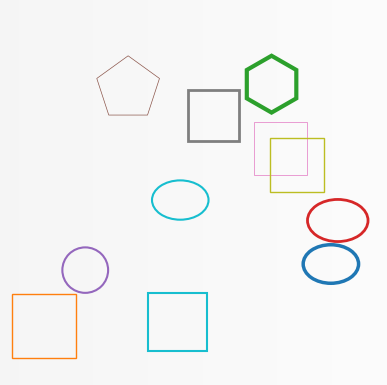[{"shape": "oval", "thickness": 2.5, "radius": 0.36, "center": [0.854, 0.314]}, {"shape": "square", "thickness": 1, "radius": 0.41, "center": [0.113, 0.153]}, {"shape": "hexagon", "thickness": 3, "radius": 0.37, "center": [0.701, 0.781]}, {"shape": "oval", "thickness": 2, "radius": 0.39, "center": [0.872, 0.427]}, {"shape": "circle", "thickness": 1.5, "radius": 0.3, "center": [0.22, 0.298]}, {"shape": "pentagon", "thickness": 0.5, "radius": 0.43, "center": [0.331, 0.77]}, {"shape": "square", "thickness": 0.5, "radius": 0.34, "center": [0.725, 0.615]}, {"shape": "square", "thickness": 2, "radius": 0.33, "center": [0.552, 0.701]}, {"shape": "square", "thickness": 1, "radius": 0.35, "center": [0.768, 0.572]}, {"shape": "oval", "thickness": 1.5, "radius": 0.36, "center": [0.465, 0.48]}, {"shape": "square", "thickness": 1.5, "radius": 0.38, "center": [0.459, 0.164]}]